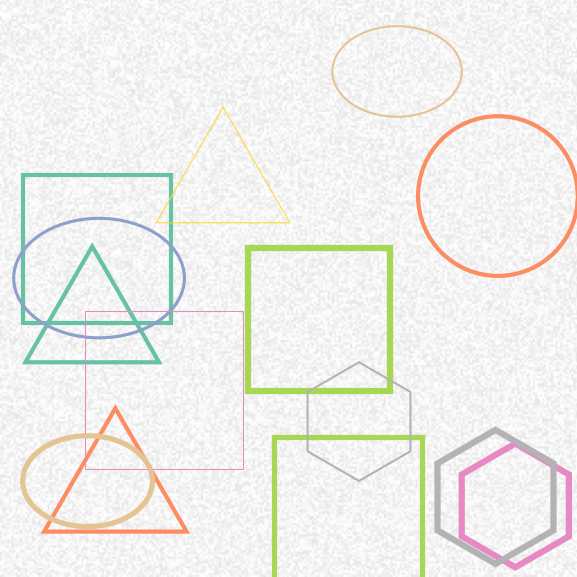[{"shape": "square", "thickness": 2, "radius": 0.64, "center": [0.168, 0.568]}, {"shape": "triangle", "thickness": 2, "radius": 0.67, "center": [0.16, 0.439]}, {"shape": "triangle", "thickness": 2, "radius": 0.71, "center": [0.2, 0.15]}, {"shape": "circle", "thickness": 2, "radius": 0.69, "center": [0.862, 0.66]}, {"shape": "oval", "thickness": 1.5, "radius": 0.74, "center": [0.172, 0.518]}, {"shape": "square", "thickness": 0.5, "radius": 0.68, "center": [0.284, 0.324]}, {"shape": "hexagon", "thickness": 3, "radius": 0.54, "center": [0.892, 0.124]}, {"shape": "square", "thickness": 3, "radius": 0.62, "center": [0.552, 0.446]}, {"shape": "square", "thickness": 2.5, "radius": 0.64, "center": [0.602, 0.115]}, {"shape": "triangle", "thickness": 0.5, "radius": 0.67, "center": [0.386, 0.68]}, {"shape": "oval", "thickness": 1, "radius": 0.56, "center": [0.688, 0.875]}, {"shape": "oval", "thickness": 2.5, "radius": 0.56, "center": [0.152, 0.166]}, {"shape": "hexagon", "thickness": 3, "radius": 0.58, "center": [0.858, 0.139]}, {"shape": "hexagon", "thickness": 1, "radius": 0.51, "center": [0.622, 0.269]}]